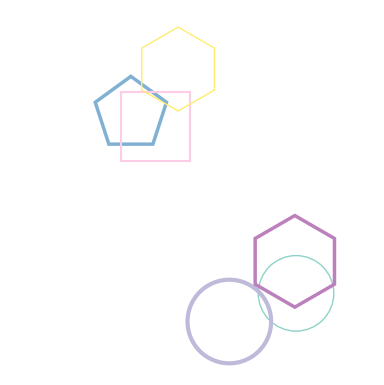[{"shape": "circle", "thickness": 1, "radius": 0.49, "center": [0.769, 0.238]}, {"shape": "circle", "thickness": 3, "radius": 0.54, "center": [0.596, 0.165]}, {"shape": "pentagon", "thickness": 2.5, "radius": 0.49, "center": [0.34, 0.704]}, {"shape": "square", "thickness": 1.5, "radius": 0.45, "center": [0.405, 0.672]}, {"shape": "hexagon", "thickness": 2.5, "radius": 0.59, "center": [0.766, 0.321]}, {"shape": "hexagon", "thickness": 1, "radius": 0.55, "center": [0.463, 0.821]}]